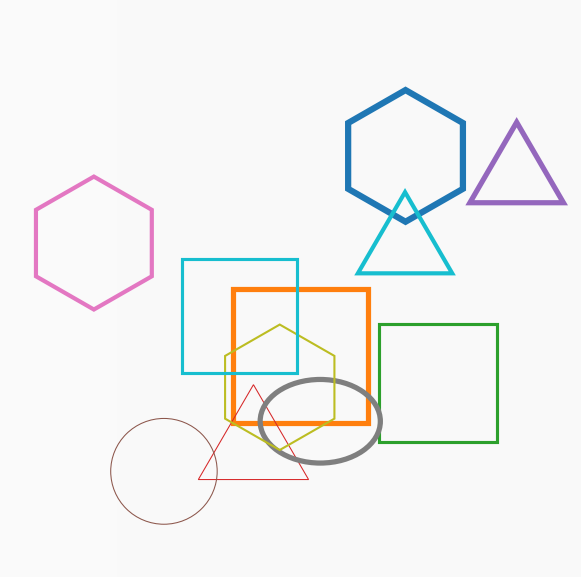[{"shape": "hexagon", "thickness": 3, "radius": 0.57, "center": [0.698, 0.729]}, {"shape": "square", "thickness": 2.5, "radius": 0.58, "center": [0.517, 0.383]}, {"shape": "square", "thickness": 1.5, "radius": 0.51, "center": [0.753, 0.336]}, {"shape": "triangle", "thickness": 0.5, "radius": 0.55, "center": [0.436, 0.224]}, {"shape": "triangle", "thickness": 2.5, "radius": 0.46, "center": [0.889, 0.695]}, {"shape": "circle", "thickness": 0.5, "radius": 0.46, "center": [0.282, 0.183]}, {"shape": "hexagon", "thickness": 2, "radius": 0.58, "center": [0.162, 0.578]}, {"shape": "oval", "thickness": 2.5, "radius": 0.52, "center": [0.551, 0.27]}, {"shape": "hexagon", "thickness": 1, "radius": 0.54, "center": [0.481, 0.329]}, {"shape": "triangle", "thickness": 2, "radius": 0.47, "center": [0.697, 0.573]}, {"shape": "square", "thickness": 1.5, "radius": 0.49, "center": [0.413, 0.452]}]